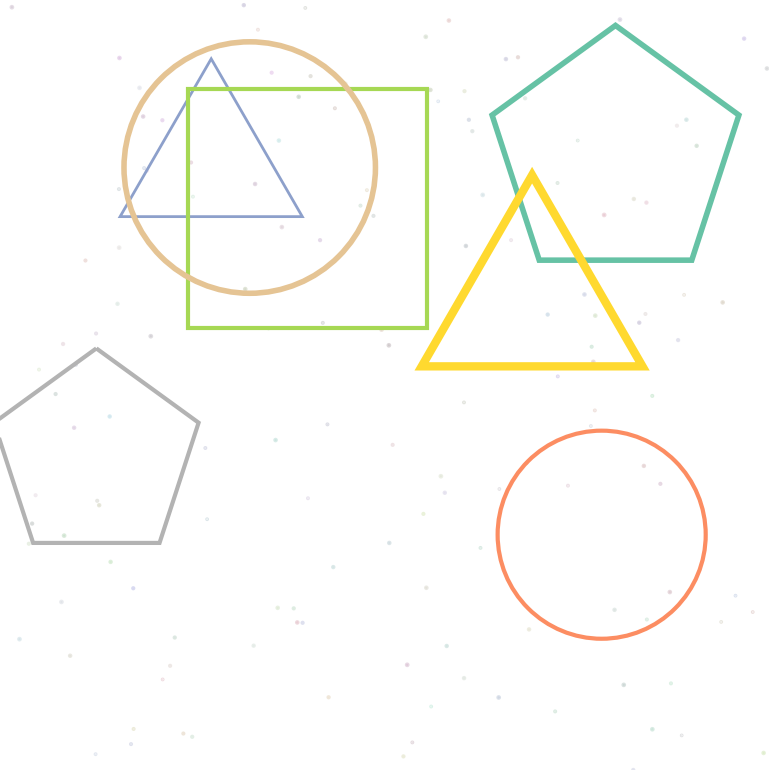[{"shape": "pentagon", "thickness": 2, "radius": 0.84, "center": [0.799, 0.798]}, {"shape": "circle", "thickness": 1.5, "radius": 0.68, "center": [0.781, 0.306]}, {"shape": "triangle", "thickness": 1, "radius": 0.68, "center": [0.274, 0.787]}, {"shape": "square", "thickness": 1.5, "radius": 0.78, "center": [0.4, 0.73]}, {"shape": "triangle", "thickness": 3, "radius": 0.83, "center": [0.691, 0.607]}, {"shape": "circle", "thickness": 2, "radius": 0.82, "center": [0.324, 0.782]}, {"shape": "pentagon", "thickness": 1.5, "radius": 0.7, "center": [0.125, 0.408]}]